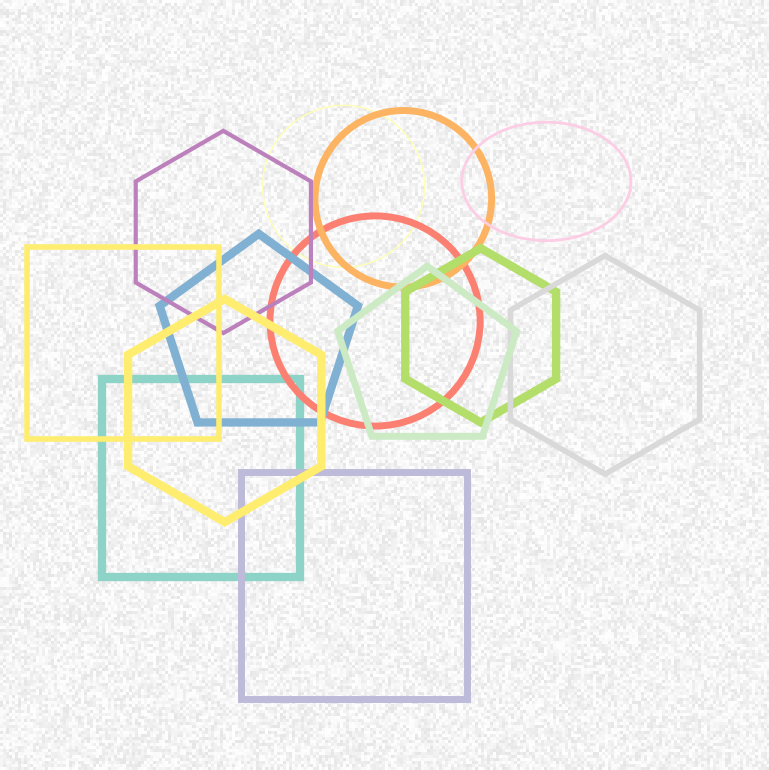[{"shape": "square", "thickness": 3, "radius": 0.64, "center": [0.261, 0.379]}, {"shape": "circle", "thickness": 0.5, "radius": 0.53, "center": [0.446, 0.758]}, {"shape": "square", "thickness": 2.5, "radius": 0.73, "center": [0.459, 0.239]}, {"shape": "circle", "thickness": 2.5, "radius": 0.68, "center": [0.487, 0.583]}, {"shape": "pentagon", "thickness": 3, "radius": 0.68, "center": [0.336, 0.561]}, {"shape": "circle", "thickness": 2.5, "radius": 0.57, "center": [0.524, 0.742]}, {"shape": "hexagon", "thickness": 3, "radius": 0.57, "center": [0.624, 0.565]}, {"shape": "oval", "thickness": 1, "radius": 0.55, "center": [0.71, 0.764]}, {"shape": "hexagon", "thickness": 2, "radius": 0.71, "center": [0.786, 0.526]}, {"shape": "hexagon", "thickness": 1.5, "radius": 0.66, "center": [0.29, 0.699]}, {"shape": "pentagon", "thickness": 2.5, "radius": 0.61, "center": [0.555, 0.532]}, {"shape": "square", "thickness": 2, "radius": 0.62, "center": [0.16, 0.554]}, {"shape": "hexagon", "thickness": 3, "radius": 0.72, "center": [0.292, 0.467]}]